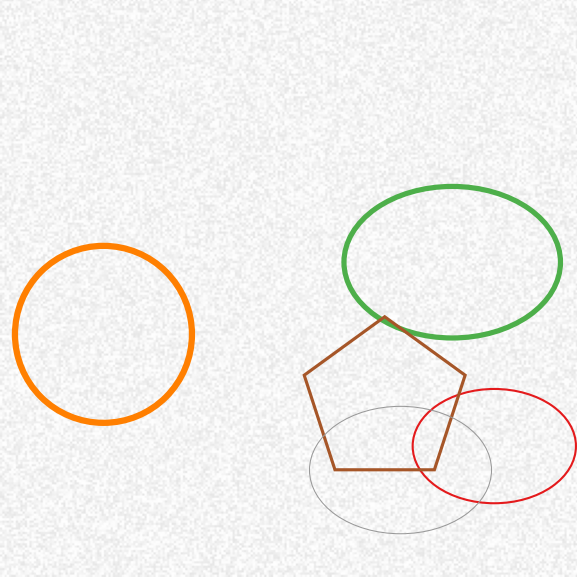[{"shape": "oval", "thickness": 1, "radius": 0.71, "center": [0.856, 0.227]}, {"shape": "oval", "thickness": 2.5, "radius": 0.94, "center": [0.783, 0.545]}, {"shape": "circle", "thickness": 3, "radius": 0.77, "center": [0.179, 0.42]}, {"shape": "pentagon", "thickness": 1.5, "radius": 0.73, "center": [0.666, 0.304]}, {"shape": "oval", "thickness": 0.5, "radius": 0.79, "center": [0.694, 0.185]}]